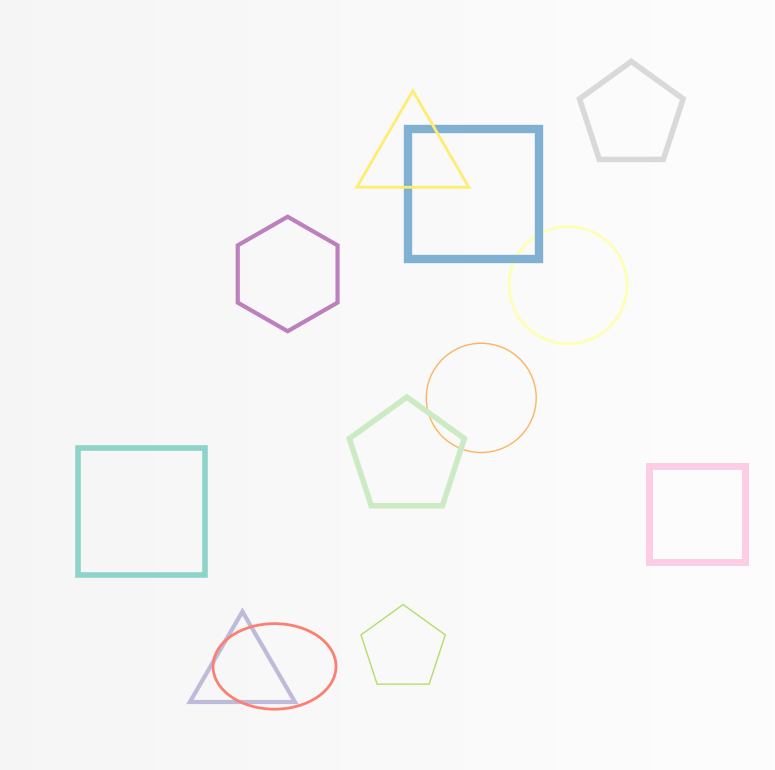[{"shape": "square", "thickness": 2, "radius": 0.41, "center": [0.182, 0.336]}, {"shape": "circle", "thickness": 1, "radius": 0.38, "center": [0.733, 0.63]}, {"shape": "triangle", "thickness": 1.5, "radius": 0.39, "center": [0.313, 0.127]}, {"shape": "oval", "thickness": 1, "radius": 0.4, "center": [0.354, 0.135]}, {"shape": "square", "thickness": 3, "radius": 0.42, "center": [0.611, 0.748]}, {"shape": "circle", "thickness": 0.5, "radius": 0.35, "center": [0.621, 0.483]}, {"shape": "pentagon", "thickness": 0.5, "radius": 0.29, "center": [0.52, 0.158]}, {"shape": "square", "thickness": 2.5, "radius": 0.31, "center": [0.899, 0.332]}, {"shape": "pentagon", "thickness": 2, "radius": 0.35, "center": [0.815, 0.85]}, {"shape": "hexagon", "thickness": 1.5, "radius": 0.37, "center": [0.371, 0.644]}, {"shape": "pentagon", "thickness": 2, "radius": 0.39, "center": [0.525, 0.406]}, {"shape": "triangle", "thickness": 1, "radius": 0.42, "center": [0.533, 0.799]}]